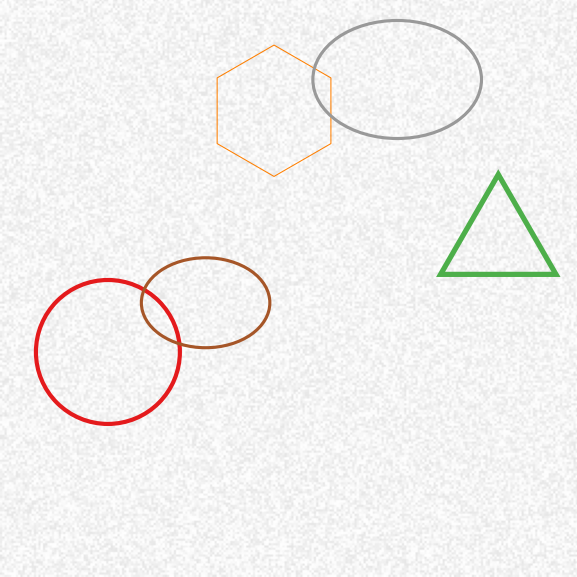[{"shape": "circle", "thickness": 2, "radius": 0.62, "center": [0.187, 0.39]}, {"shape": "triangle", "thickness": 2.5, "radius": 0.58, "center": [0.863, 0.582]}, {"shape": "hexagon", "thickness": 0.5, "radius": 0.57, "center": [0.475, 0.807]}, {"shape": "oval", "thickness": 1.5, "radius": 0.56, "center": [0.356, 0.475]}, {"shape": "oval", "thickness": 1.5, "radius": 0.73, "center": [0.688, 0.862]}]